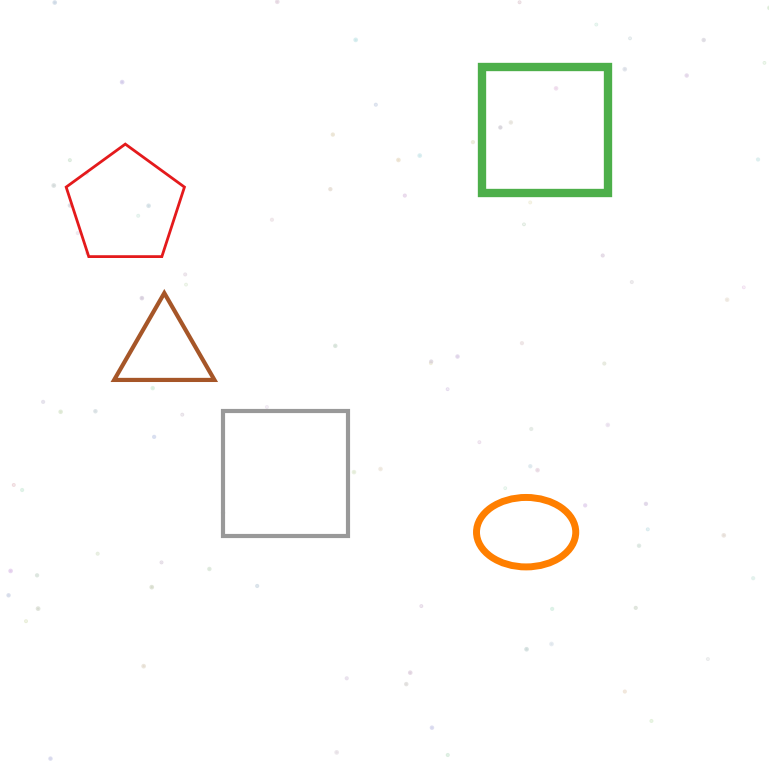[{"shape": "pentagon", "thickness": 1, "radius": 0.4, "center": [0.163, 0.732]}, {"shape": "square", "thickness": 3, "radius": 0.41, "center": [0.708, 0.831]}, {"shape": "oval", "thickness": 2.5, "radius": 0.32, "center": [0.683, 0.309]}, {"shape": "triangle", "thickness": 1.5, "radius": 0.38, "center": [0.213, 0.544]}, {"shape": "square", "thickness": 1.5, "radius": 0.41, "center": [0.371, 0.385]}]